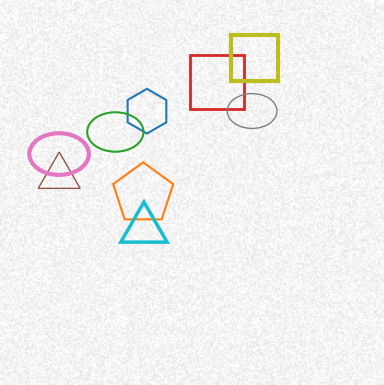[{"shape": "hexagon", "thickness": 1.5, "radius": 0.29, "center": [0.382, 0.711]}, {"shape": "pentagon", "thickness": 1.5, "radius": 0.41, "center": [0.372, 0.496]}, {"shape": "oval", "thickness": 1.5, "radius": 0.37, "center": [0.3, 0.657]}, {"shape": "square", "thickness": 2, "radius": 0.35, "center": [0.563, 0.787]}, {"shape": "triangle", "thickness": 1, "radius": 0.31, "center": [0.154, 0.542]}, {"shape": "oval", "thickness": 3, "radius": 0.39, "center": [0.153, 0.6]}, {"shape": "oval", "thickness": 1, "radius": 0.32, "center": [0.655, 0.712]}, {"shape": "square", "thickness": 3, "radius": 0.3, "center": [0.661, 0.85]}, {"shape": "triangle", "thickness": 2.5, "radius": 0.35, "center": [0.374, 0.406]}]